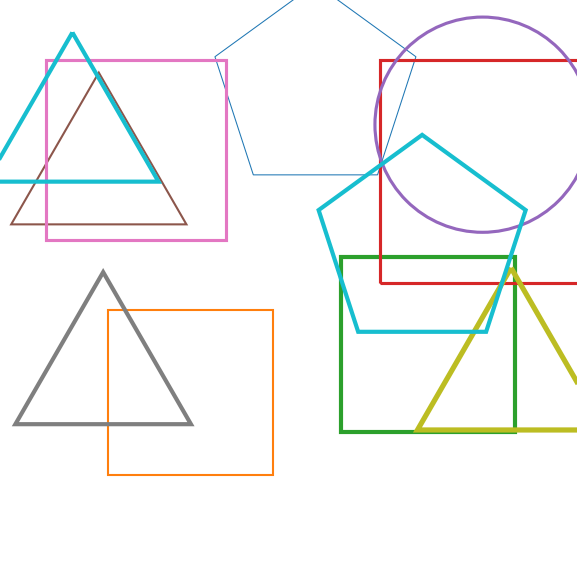[{"shape": "pentagon", "thickness": 0.5, "radius": 0.91, "center": [0.546, 0.844]}, {"shape": "square", "thickness": 1, "radius": 0.72, "center": [0.329, 0.32]}, {"shape": "square", "thickness": 2, "radius": 0.76, "center": [0.741, 0.403]}, {"shape": "square", "thickness": 1.5, "radius": 0.97, "center": [0.851, 0.703]}, {"shape": "circle", "thickness": 1.5, "radius": 0.93, "center": [0.836, 0.783]}, {"shape": "triangle", "thickness": 1, "radius": 0.88, "center": [0.171, 0.698]}, {"shape": "square", "thickness": 1.5, "radius": 0.78, "center": [0.235, 0.739]}, {"shape": "triangle", "thickness": 2, "radius": 0.88, "center": [0.179, 0.352]}, {"shape": "triangle", "thickness": 2.5, "radius": 0.94, "center": [0.885, 0.348]}, {"shape": "triangle", "thickness": 2, "radius": 0.86, "center": [0.125, 0.771]}, {"shape": "pentagon", "thickness": 2, "radius": 0.94, "center": [0.731, 0.577]}]